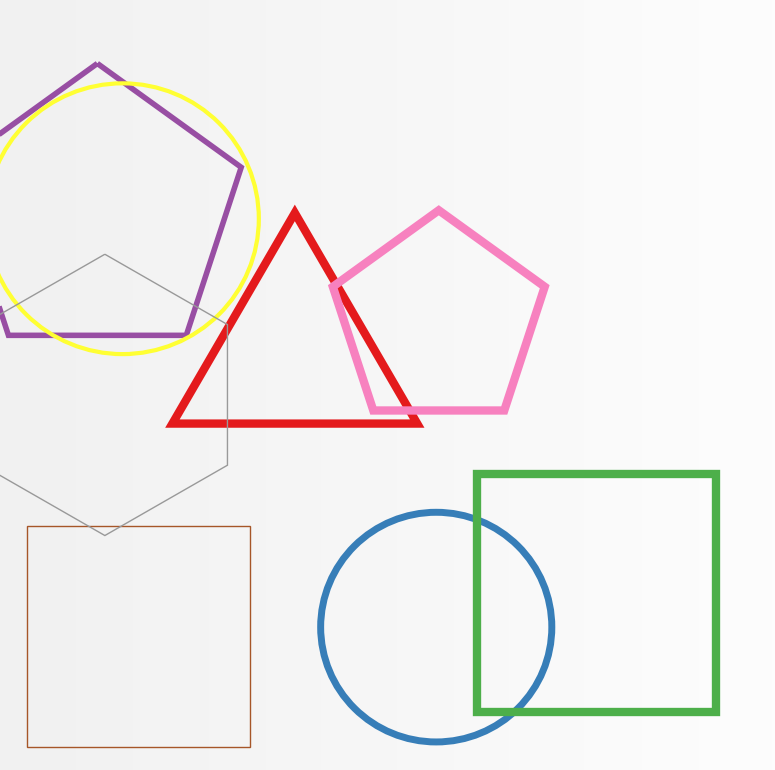[{"shape": "triangle", "thickness": 3, "radius": 0.91, "center": [0.38, 0.541]}, {"shape": "circle", "thickness": 2.5, "radius": 0.75, "center": [0.563, 0.186]}, {"shape": "square", "thickness": 3, "radius": 0.77, "center": [0.77, 0.23]}, {"shape": "pentagon", "thickness": 2, "radius": 0.98, "center": [0.126, 0.722]}, {"shape": "circle", "thickness": 1.5, "radius": 0.88, "center": [0.158, 0.716]}, {"shape": "square", "thickness": 0.5, "radius": 0.72, "center": [0.178, 0.173]}, {"shape": "pentagon", "thickness": 3, "radius": 0.72, "center": [0.566, 0.583]}, {"shape": "hexagon", "thickness": 0.5, "radius": 0.91, "center": [0.135, 0.487]}]